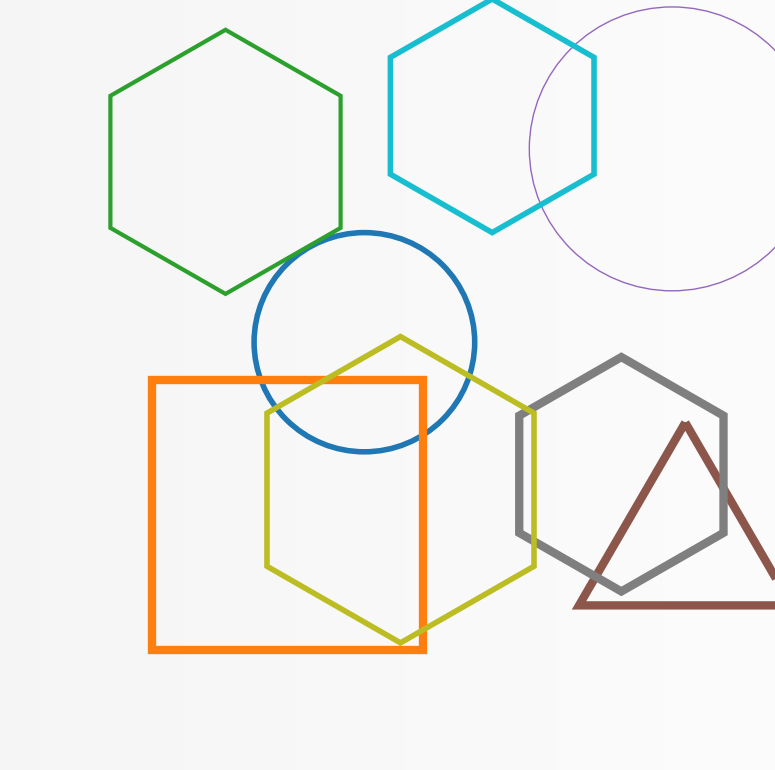[{"shape": "circle", "thickness": 2, "radius": 0.71, "center": [0.47, 0.556]}, {"shape": "square", "thickness": 3, "radius": 0.88, "center": [0.371, 0.331]}, {"shape": "hexagon", "thickness": 1.5, "radius": 0.86, "center": [0.291, 0.79]}, {"shape": "circle", "thickness": 0.5, "radius": 0.92, "center": [0.867, 0.807]}, {"shape": "triangle", "thickness": 3, "radius": 0.79, "center": [0.884, 0.293]}, {"shape": "hexagon", "thickness": 3, "radius": 0.76, "center": [0.802, 0.384]}, {"shape": "hexagon", "thickness": 2, "radius": 0.99, "center": [0.517, 0.364]}, {"shape": "hexagon", "thickness": 2, "radius": 0.76, "center": [0.635, 0.85]}]